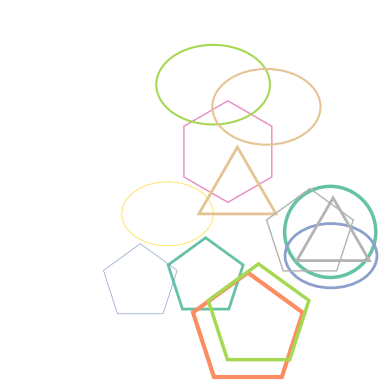[{"shape": "pentagon", "thickness": 2, "radius": 0.51, "center": [0.534, 0.28]}, {"shape": "circle", "thickness": 2.5, "radius": 0.59, "center": [0.858, 0.398]}, {"shape": "pentagon", "thickness": 3, "radius": 0.75, "center": [0.644, 0.142]}, {"shape": "pentagon", "thickness": 0.5, "radius": 0.5, "center": [0.364, 0.266]}, {"shape": "oval", "thickness": 2, "radius": 0.6, "center": [0.86, 0.336]}, {"shape": "hexagon", "thickness": 1, "radius": 0.66, "center": [0.592, 0.606]}, {"shape": "oval", "thickness": 1.5, "radius": 0.74, "center": [0.554, 0.78]}, {"shape": "pentagon", "thickness": 2.5, "radius": 0.69, "center": [0.672, 0.177]}, {"shape": "oval", "thickness": 0.5, "radius": 0.59, "center": [0.435, 0.445]}, {"shape": "triangle", "thickness": 2, "radius": 0.58, "center": [0.617, 0.502]}, {"shape": "oval", "thickness": 1.5, "radius": 0.7, "center": [0.692, 0.722]}, {"shape": "triangle", "thickness": 2, "radius": 0.54, "center": [0.865, 0.377]}, {"shape": "pentagon", "thickness": 1, "radius": 0.59, "center": [0.805, 0.392]}]